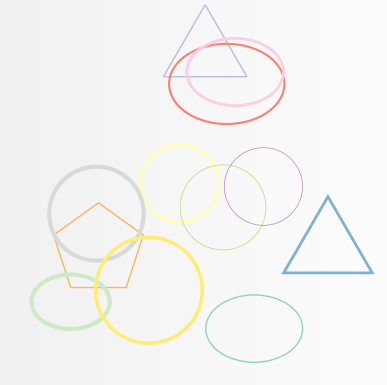[{"shape": "oval", "thickness": 1, "radius": 0.62, "center": [0.656, 0.146]}, {"shape": "circle", "thickness": 2, "radius": 0.5, "center": [0.464, 0.523]}, {"shape": "triangle", "thickness": 1, "radius": 0.62, "center": [0.529, 0.863]}, {"shape": "oval", "thickness": 1.5, "radius": 0.74, "center": [0.585, 0.782]}, {"shape": "triangle", "thickness": 2, "radius": 0.66, "center": [0.846, 0.357]}, {"shape": "pentagon", "thickness": 1, "radius": 0.61, "center": [0.254, 0.352]}, {"shape": "circle", "thickness": 0.5, "radius": 0.55, "center": [0.576, 0.461]}, {"shape": "oval", "thickness": 2, "radius": 0.62, "center": [0.607, 0.813]}, {"shape": "circle", "thickness": 3, "radius": 0.61, "center": [0.249, 0.445]}, {"shape": "circle", "thickness": 0.5, "radius": 0.5, "center": [0.68, 0.516]}, {"shape": "oval", "thickness": 3, "radius": 0.5, "center": [0.182, 0.216]}, {"shape": "circle", "thickness": 2.5, "radius": 0.69, "center": [0.384, 0.246]}]